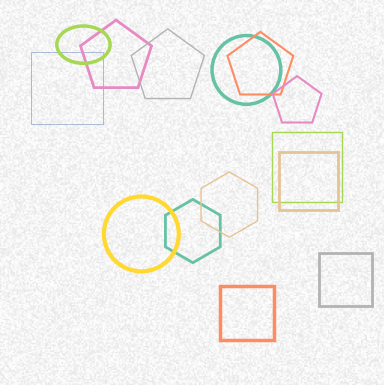[{"shape": "circle", "thickness": 2.5, "radius": 0.45, "center": [0.64, 0.818]}, {"shape": "hexagon", "thickness": 2, "radius": 0.41, "center": [0.501, 0.4]}, {"shape": "pentagon", "thickness": 1.5, "radius": 0.45, "center": [0.676, 0.827]}, {"shape": "square", "thickness": 2.5, "radius": 0.35, "center": [0.642, 0.187]}, {"shape": "square", "thickness": 0.5, "radius": 0.47, "center": [0.174, 0.771]}, {"shape": "pentagon", "thickness": 2, "radius": 0.49, "center": [0.301, 0.851]}, {"shape": "pentagon", "thickness": 1.5, "radius": 0.33, "center": [0.772, 0.736]}, {"shape": "oval", "thickness": 2.5, "radius": 0.35, "center": [0.217, 0.884]}, {"shape": "square", "thickness": 1, "radius": 0.46, "center": [0.798, 0.566]}, {"shape": "circle", "thickness": 3, "radius": 0.49, "center": [0.367, 0.392]}, {"shape": "square", "thickness": 2, "radius": 0.38, "center": [0.801, 0.53]}, {"shape": "hexagon", "thickness": 1, "radius": 0.42, "center": [0.596, 0.469]}, {"shape": "square", "thickness": 2, "radius": 0.34, "center": [0.898, 0.275]}, {"shape": "pentagon", "thickness": 1, "radius": 0.5, "center": [0.436, 0.825]}]